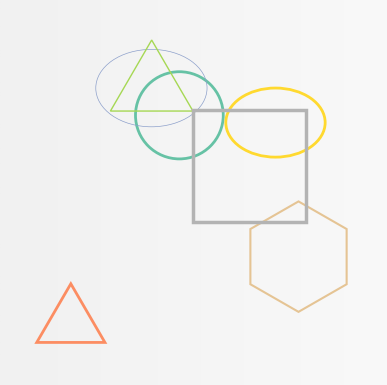[{"shape": "circle", "thickness": 2, "radius": 0.57, "center": [0.463, 0.7]}, {"shape": "triangle", "thickness": 2, "radius": 0.51, "center": [0.183, 0.161]}, {"shape": "oval", "thickness": 0.5, "radius": 0.72, "center": [0.391, 0.771]}, {"shape": "triangle", "thickness": 1, "radius": 0.61, "center": [0.391, 0.773]}, {"shape": "oval", "thickness": 2, "radius": 0.64, "center": [0.711, 0.682]}, {"shape": "hexagon", "thickness": 1.5, "radius": 0.72, "center": [0.77, 0.333]}, {"shape": "square", "thickness": 2.5, "radius": 0.72, "center": [0.644, 0.569]}]